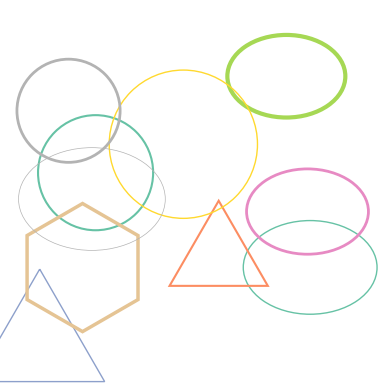[{"shape": "circle", "thickness": 1.5, "radius": 0.75, "center": [0.248, 0.551]}, {"shape": "oval", "thickness": 1, "radius": 0.87, "center": [0.806, 0.305]}, {"shape": "triangle", "thickness": 1.5, "radius": 0.74, "center": [0.568, 0.331]}, {"shape": "triangle", "thickness": 1, "radius": 0.97, "center": [0.103, 0.106]}, {"shape": "oval", "thickness": 2, "radius": 0.79, "center": [0.799, 0.451]}, {"shape": "oval", "thickness": 3, "radius": 0.77, "center": [0.744, 0.802]}, {"shape": "circle", "thickness": 1, "radius": 0.96, "center": [0.476, 0.625]}, {"shape": "hexagon", "thickness": 2.5, "radius": 0.83, "center": [0.214, 0.305]}, {"shape": "circle", "thickness": 2, "radius": 0.67, "center": [0.178, 0.712]}, {"shape": "oval", "thickness": 0.5, "radius": 0.95, "center": [0.239, 0.483]}]